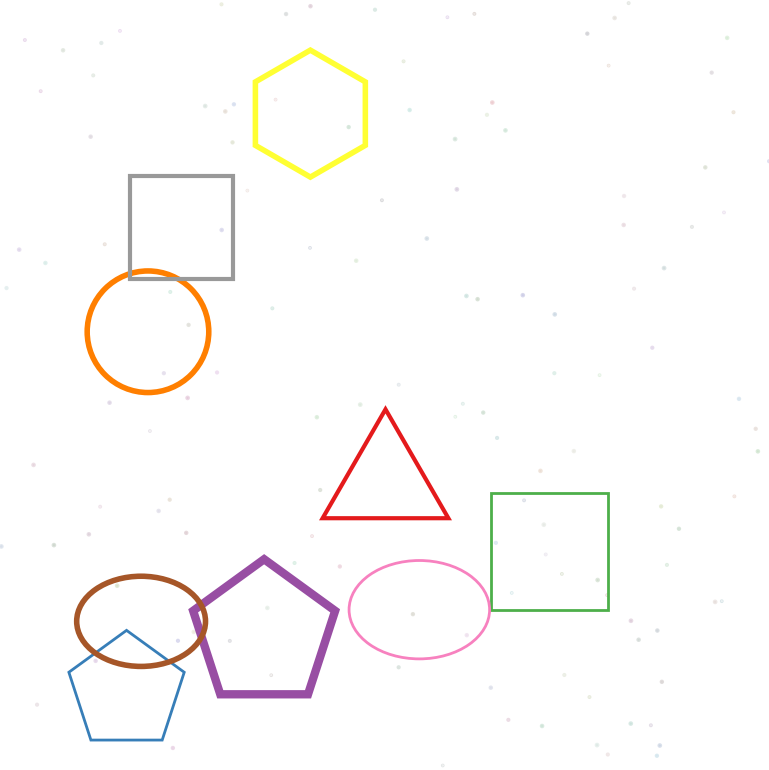[{"shape": "triangle", "thickness": 1.5, "radius": 0.47, "center": [0.501, 0.374]}, {"shape": "pentagon", "thickness": 1, "radius": 0.39, "center": [0.164, 0.103]}, {"shape": "square", "thickness": 1, "radius": 0.38, "center": [0.714, 0.284]}, {"shape": "pentagon", "thickness": 3, "radius": 0.48, "center": [0.343, 0.177]}, {"shape": "circle", "thickness": 2, "radius": 0.39, "center": [0.192, 0.569]}, {"shape": "hexagon", "thickness": 2, "radius": 0.41, "center": [0.403, 0.852]}, {"shape": "oval", "thickness": 2, "radius": 0.42, "center": [0.183, 0.193]}, {"shape": "oval", "thickness": 1, "radius": 0.46, "center": [0.545, 0.208]}, {"shape": "square", "thickness": 1.5, "radius": 0.33, "center": [0.236, 0.705]}]